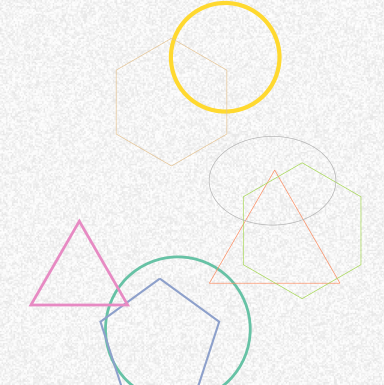[{"shape": "circle", "thickness": 2, "radius": 0.94, "center": [0.462, 0.145]}, {"shape": "triangle", "thickness": 0.5, "radius": 0.98, "center": [0.713, 0.362]}, {"shape": "pentagon", "thickness": 1.5, "radius": 0.81, "center": [0.415, 0.114]}, {"shape": "triangle", "thickness": 2, "radius": 0.73, "center": [0.206, 0.28]}, {"shape": "hexagon", "thickness": 0.5, "radius": 0.88, "center": [0.785, 0.401]}, {"shape": "circle", "thickness": 3, "radius": 0.71, "center": [0.585, 0.851]}, {"shape": "hexagon", "thickness": 0.5, "radius": 0.83, "center": [0.445, 0.735]}, {"shape": "oval", "thickness": 0.5, "radius": 0.82, "center": [0.708, 0.531]}]